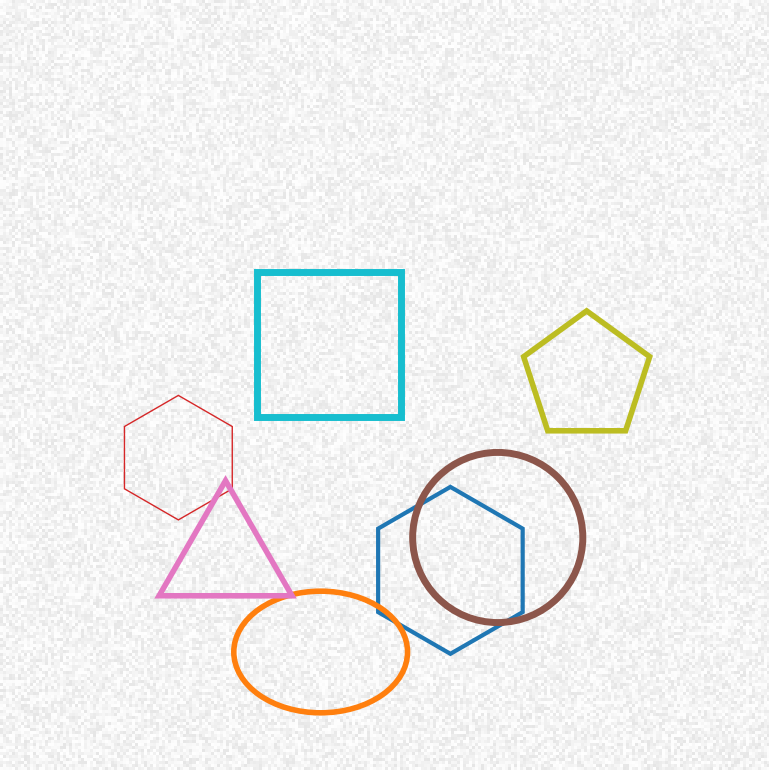[{"shape": "hexagon", "thickness": 1.5, "radius": 0.54, "center": [0.585, 0.259]}, {"shape": "oval", "thickness": 2, "radius": 0.56, "center": [0.416, 0.153]}, {"shape": "hexagon", "thickness": 0.5, "radius": 0.4, "center": [0.232, 0.406]}, {"shape": "circle", "thickness": 2.5, "radius": 0.55, "center": [0.646, 0.302]}, {"shape": "triangle", "thickness": 2, "radius": 0.5, "center": [0.293, 0.276]}, {"shape": "pentagon", "thickness": 2, "radius": 0.43, "center": [0.762, 0.51]}, {"shape": "square", "thickness": 2.5, "radius": 0.47, "center": [0.427, 0.553]}]